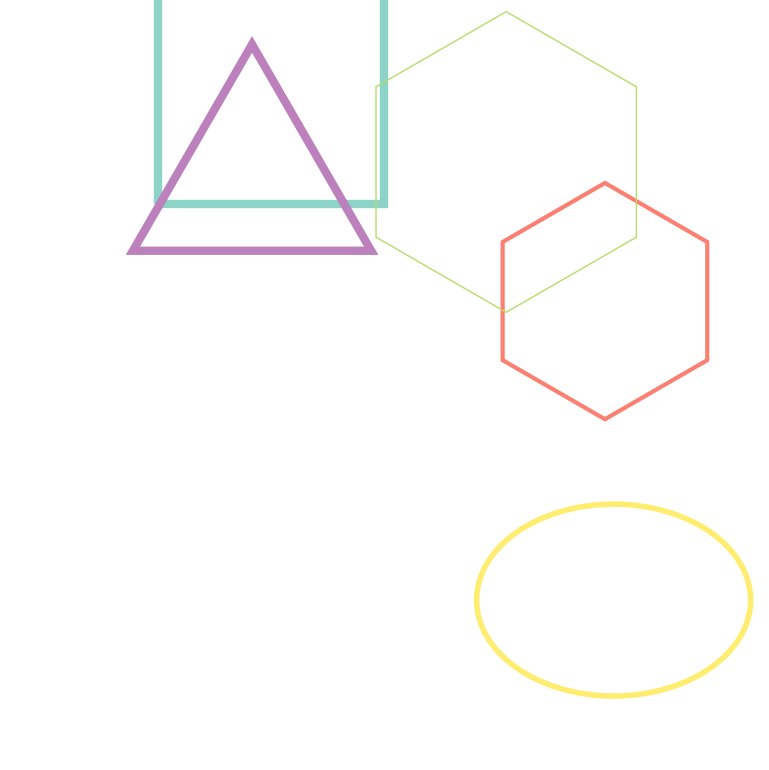[{"shape": "square", "thickness": 3, "radius": 0.73, "center": [0.352, 0.882]}, {"shape": "hexagon", "thickness": 1.5, "radius": 0.77, "center": [0.786, 0.609]}, {"shape": "hexagon", "thickness": 0.5, "radius": 0.98, "center": [0.657, 0.79]}, {"shape": "triangle", "thickness": 3, "radius": 0.89, "center": [0.327, 0.764]}, {"shape": "oval", "thickness": 2, "radius": 0.89, "center": [0.797, 0.221]}]